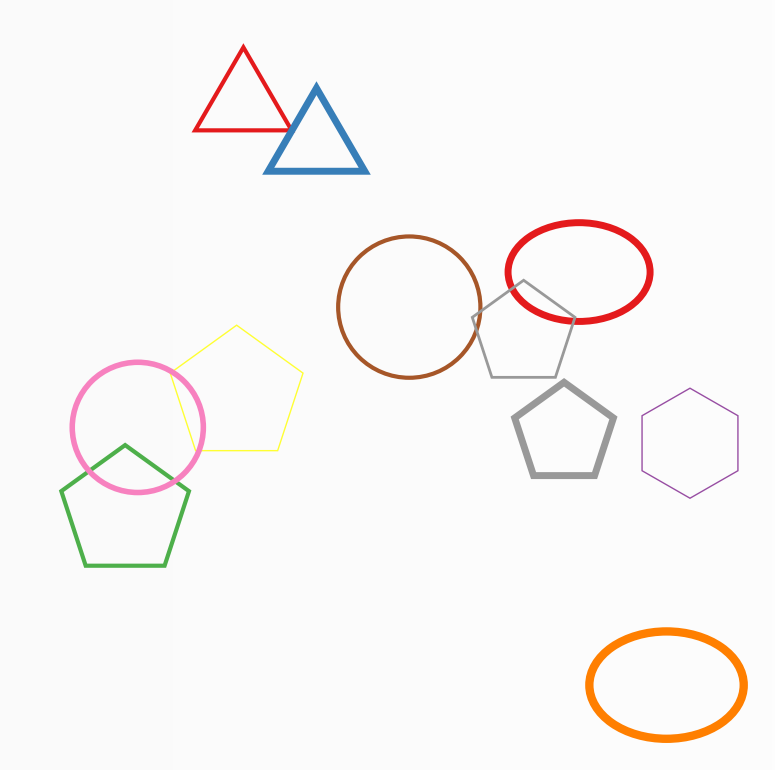[{"shape": "oval", "thickness": 2.5, "radius": 0.46, "center": [0.747, 0.647]}, {"shape": "triangle", "thickness": 1.5, "radius": 0.36, "center": [0.314, 0.867]}, {"shape": "triangle", "thickness": 2.5, "radius": 0.36, "center": [0.408, 0.814]}, {"shape": "pentagon", "thickness": 1.5, "radius": 0.43, "center": [0.161, 0.335]}, {"shape": "hexagon", "thickness": 0.5, "radius": 0.36, "center": [0.89, 0.424]}, {"shape": "oval", "thickness": 3, "radius": 0.5, "center": [0.86, 0.11]}, {"shape": "pentagon", "thickness": 0.5, "radius": 0.45, "center": [0.305, 0.488]}, {"shape": "circle", "thickness": 1.5, "radius": 0.46, "center": [0.528, 0.601]}, {"shape": "circle", "thickness": 2, "radius": 0.42, "center": [0.178, 0.445]}, {"shape": "pentagon", "thickness": 1, "radius": 0.35, "center": [0.676, 0.566]}, {"shape": "pentagon", "thickness": 2.5, "radius": 0.33, "center": [0.728, 0.437]}]